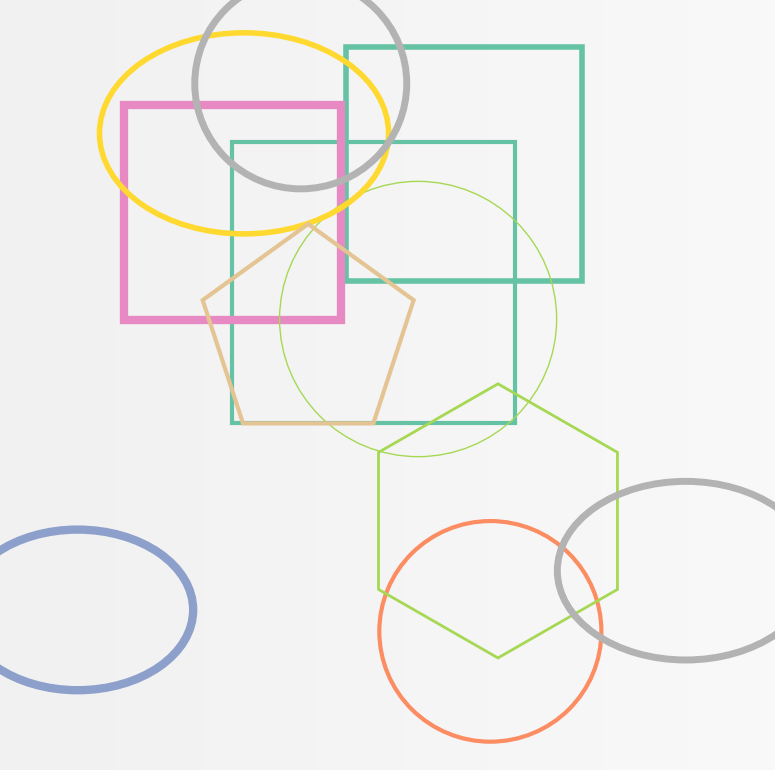[{"shape": "square", "thickness": 2, "radius": 0.76, "center": [0.599, 0.787]}, {"shape": "square", "thickness": 1.5, "radius": 0.91, "center": [0.481, 0.634]}, {"shape": "circle", "thickness": 1.5, "radius": 0.72, "center": [0.633, 0.18]}, {"shape": "oval", "thickness": 3, "radius": 0.75, "center": [0.1, 0.208]}, {"shape": "square", "thickness": 3, "radius": 0.7, "center": [0.301, 0.724]}, {"shape": "circle", "thickness": 0.5, "radius": 0.89, "center": [0.539, 0.586]}, {"shape": "hexagon", "thickness": 1, "radius": 0.89, "center": [0.643, 0.324]}, {"shape": "oval", "thickness": 2, "radius": 0.93, "center": [0.315, 0.827]}, {"shape": "pentagon", "thickness": 1.5, "radius": 0.72, "center": [0.398, 0.566]}, {"shape": "oval", "thickness": 2.5, "radius": 0.83, "center": [0.885, 0.259]}, {"shape": "circle", "thickness": 2.5, "radius": 0.68, "center": [0.388, 0.891]}]